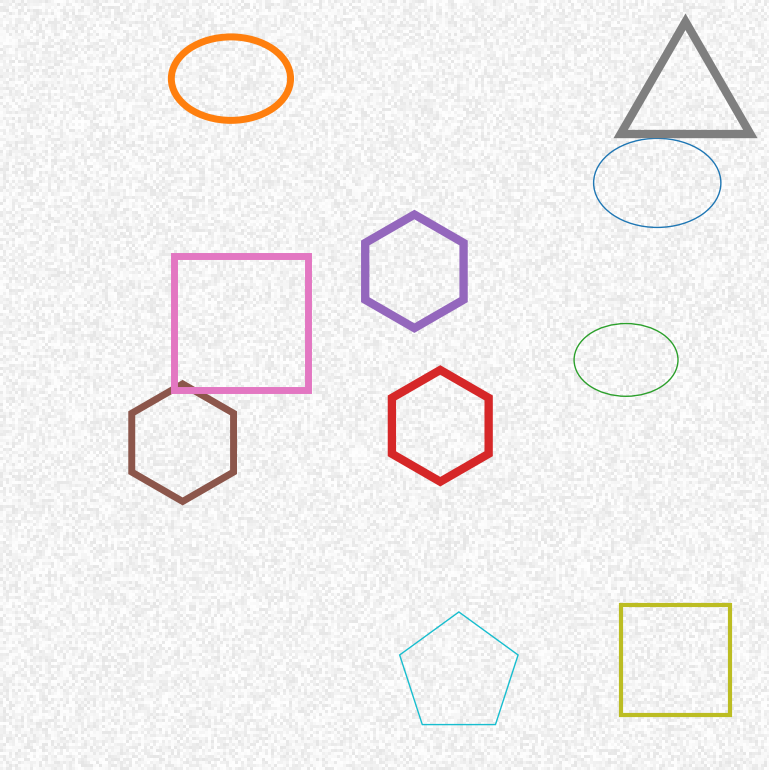[{"shape": "oval", "thickness": 0.5, "radius": 0.41, "center": [0.854, 0.762]}, {"shape": "oval", "thickness": 2.5, "radius": 0.39, "center": [0.3, 0.898]}, {"shape": "oval", "thickness": 0.5, "radius": 0.34, "center": [0.813, 0.533]}, {"shape": "hexagon", "thickness": 3, "radius": 0.36, "center": [0.572, 0.447]}, {"shape": "hexagon", "thickness": 3, "radius": 0.37, "center": [0.538, 0.648]}, {"shape": "hexagon", "thickness": 2.5, "radius": 0.38, "center": [0.237, 0.425]}, {"shape": "square", "thickness": 2.5, "radius": 0.43, "center": [0.313, 0.581]}, {"shape": "triangle", "thickness": 3, "radius": 0.49, "center": [0.89, 0.875]}, {"shape": "square", "thickness": 1.5, "radius": 0.36, "center": [0.878, 0.143]}, {"shape": "pentagon", "thickness": 0.5, "radius": 0.4, "center": [0.596, 0.124]}]